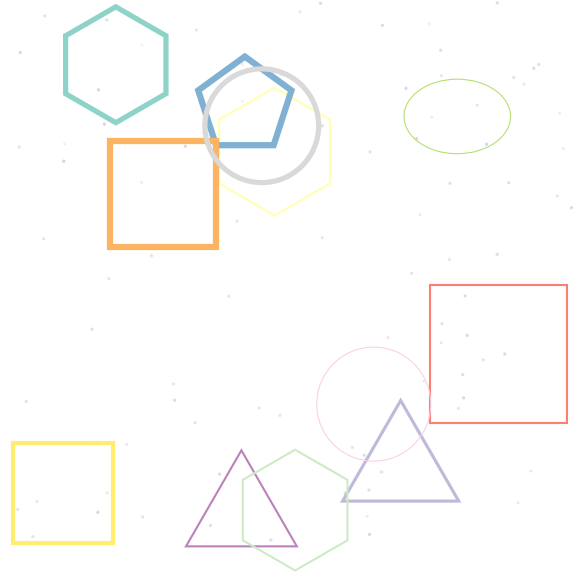[{"shape": "hexagon", "thickness": 2.5, "radius": 0.5, "center": [0.2, 0.887]}, {"shape": "hexagon", "thickness": 1, "radius": 0.55, "center": [0.475, 0.737]}, {"shape": "triangle", "thickness": 1.5, "radius": 0.58, "center": [0.694, 0.189]}, {"shape": "square", "thickness": 1, "radius": 0.59, "center": [0.863, 0.386]}, {"shape": "pentagon", "thickness": 3, "radius": 0.42, "center": [0.424, 0.816]}, {"shape": "square", "thickness": 3, "radius": 0.46, "center": [0.283, 0.663]}, {"shape": "oval", "thickness": 0.5, "radius": 0.46, "center": [0.792, 0.798]}, {"shape": "circle", "thickness": 0.5, "radius": 0.49, "center": [0.647, 0.299]}, {"shape": "circle", "thickness": 2.5, "radius": 0.49, "center": [0.453, 0.781]}, {"shape": "triangle", "thickness": 1, "radius": 0.55, "center": [0.418, 0.108]}, {"shape": "hexagon", "thickness": 1, "radius": 0.52, "center": [0.511, 0.116]}, {"shape": "square", "thickness": 2, "radius": 0.43, "center": [0.109, 0.146]}]